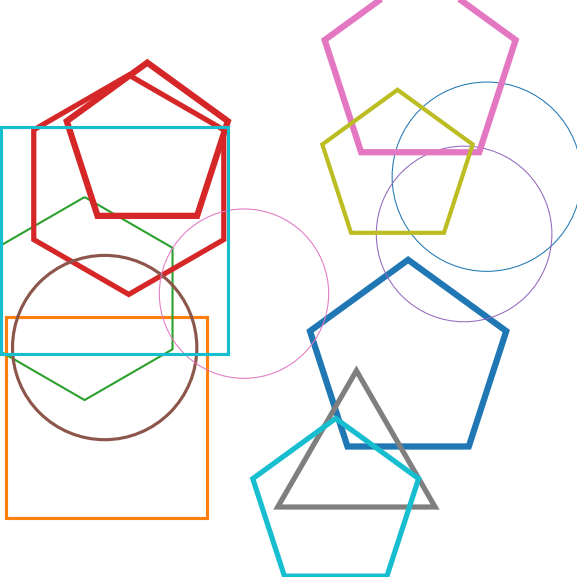[{"shape": "circle", "thickness": 0.5, "radius": 0.82, "center": [0.843, 0.693]}, {"shape": "pentagon", "thickness": 3, "radius": 0.89, "center": [0.707, 0.371]}, {"shape": "square", "thickness": 1.5, "radius": 0.87, "center": [0.184, 0.276]}, {"shape": "hexagon", "thickness": 1, "radius": 0.88, "center": [0.147, 0.482]}, {"shape": "pentagon", "thickness": 3, "radius": 0.73, "center": [0.255, 0.744]}, {"shape": "hexagon", "thickness": 2.5, "radius": 0.95, "center": [0.223, 0.679]}, {"shape": "circle", "thickness": 0.5, "radius": 0.76, "center": [0.804, 0.594]}, {"shape": "circle", "thickness": 1.5, "radius": 0.8, "center": [0.181, 0.397]}, {"shape": "circle", "thickness": 0.5, "radius": 0.73, "center": [0.422, 0.491]}, {"shape": "pentagon", "thickness": 3, "radius": 0.87, "center": [0.728, 0.876]}, {"shape": "triangle", "thickness": 2.5, "radius": 0.79, "center": [0.617, 0.2]}, {"shape": "pentagon", "thickness": 2, "radius": 0.68, "center": [0.688, 0.707]}, {"shape": "pentagon", "thickness": 2.5, "radius": 0.75, "center": [0.581, 0.124]}, {"shape": "square", "thickness": 1.5, "radius": 0.98, "center": [0.198, 0.583]}]